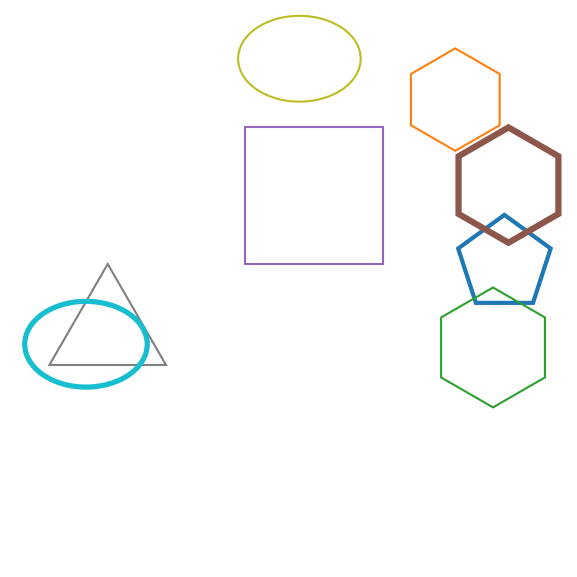[{"shape": "pentagon", "thickness": 2, "radius": 0.42, "center": [0.873, 0.543]}, {"shape": "hexagon", "thickness": 1, "radius": 0.44, "center": [0.788, 0.827]}, {"shape": "hexagon", "thickness": 1, "radius": 0.52, "center": [0.854, 0.398]}, {"shape": "square", "thickness": 1, "radius": 0.6, "center": [0.544, 0.661]}, {"shape": "hexagon", "thickness": 3, "radius": 0.5, "center": [0.88, 0.679]}, {"shape": "triangle", "thickness": 1, "radius": 0.58, "center": [0.187, 0.425]}, {"shape": "oval", "thickness": 1, "radius": 0.53, "center": [0.518, 0.897]}, {"shape": "oval", "thickness": 2.5, "radius": 0.53, "center": [0.149, 0.403]}]